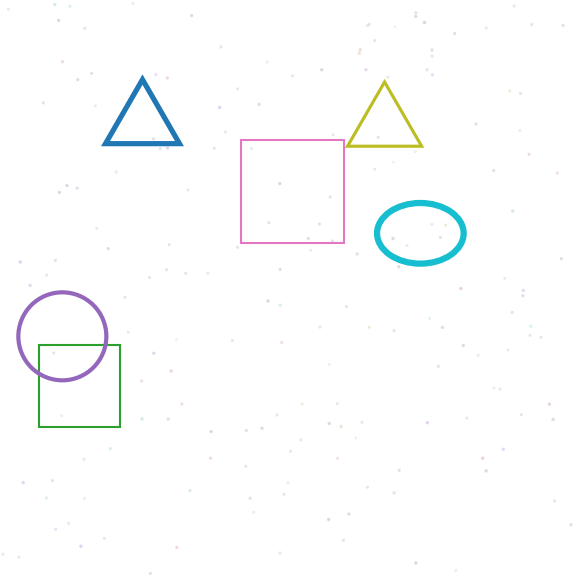[{"shape": "triangle", "thickness": 2.5, "radius": 0.37, "center": [0.247, 0.787]}, {"shape": "square", "thickness": 1, "radius": 0.35, "center": [0.138, 0.331]}, {"shape": "circle", "thickness": 2, "radius": 0.38, "center": [0.108, 0.417]}, {"shape": "square", "thickness": 1, "radius": 0.45, "center": [0.507, 0.667]}, {"shape": "triangle", "thickness": 1.5, "radius": 0.37, "center": [0.666, 0.783]}, {"shape": "oval", "thickness": 3, "radius": 0.37, "center": [0.728, 0.595]}]